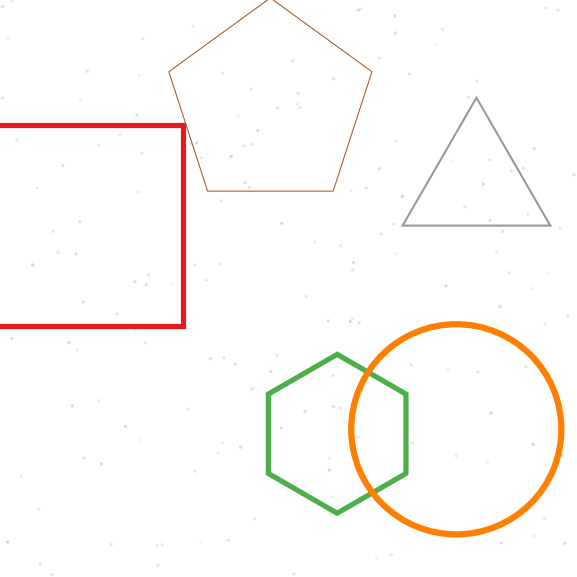[{"shape": "square", "thickness": 2.5, "radius": 0.87, "center": [0.143, 0.608]}, {"shape": "hexagon", "thickness": 2.5, "radius": 0.69, "center": [0.584, 0.248]}, {"shape": "circle", "thickness": 3, "radius": 0.91, "center": [0.79, 0.256]}, {"shape": "pentagon", "thickness": 0.5, "radius": 0.92, "center": [0.468, 0.818]}, {"shape": "triangle", "thickness": 1, "radius": 0.74, "center": [0.825, 0.682]}]